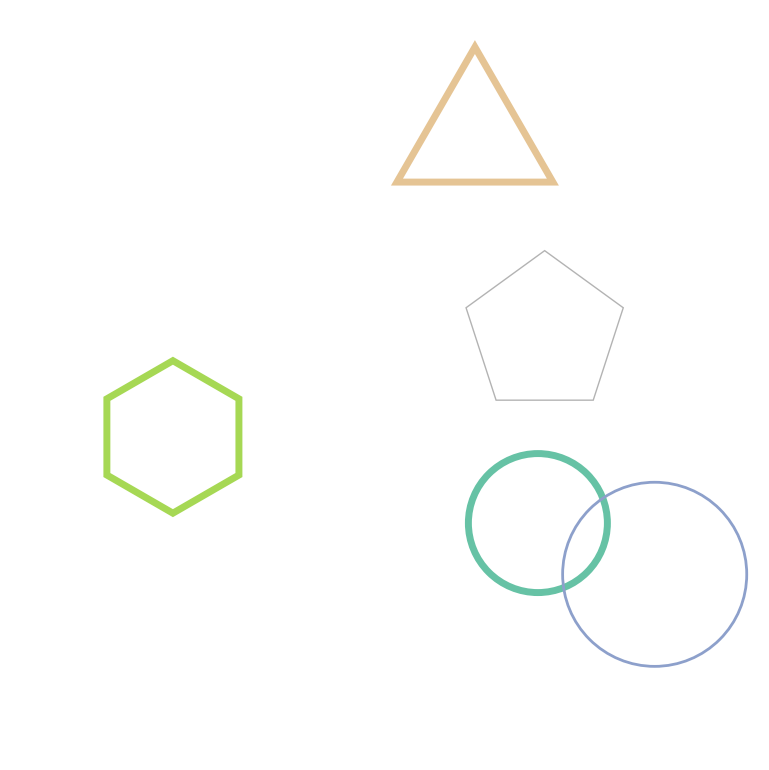[{"shape": "circle", "thickness": 2.5, "radius": 0.45, "center": [0.699, 0.321]}, {"shape": "circle", "thickness": 1, "radius": 0.6, "center": [0.85, 0.254]}, {"shape": "hexagon", "thickness": 2.5, "radius": 0.5, "center": [0.225, 0.433]}, {"shape": "triangle", "thickness": 2.5, "radius": 0.58, "center": [0.617, 0.822]}, {"shape": "pentagon", "thickness": 0.5, "radius": 0.54, "center": [0.707, 0.567]}]